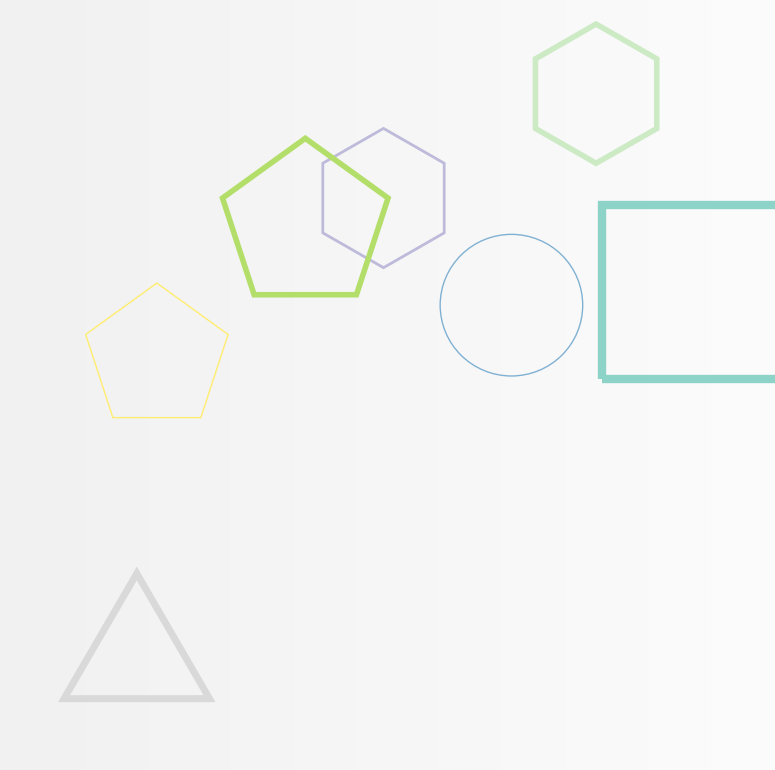[{"shape": "square", "thickness": 3, "radius": 0.57, "center": [0.89, 0.621]}, {"shape": "hexagon", "thickness": 1, "radius": 0.45, "center": [0.495, 0.743]}, {"shape": "circle", "thickness": 0.5, "radius": 0.46, "center": [0.66, 0.604]}, {"shape": "pentagon", "thickness": 2, "radius": 0.56, "center": [0.394, 0.708]}, {"shape": "triangle", "thickness": 2.5, "radius": 0.54, "center": [0.176, 0.147]}, {"shape": "hexagon", "thickness": 2, "radius": 0.45, "center": [0.769, 0.878]}, {"shape": "pentagon", "thickness": 0.5, "radius": 0.48, "center": [0.202, 0.536]}]